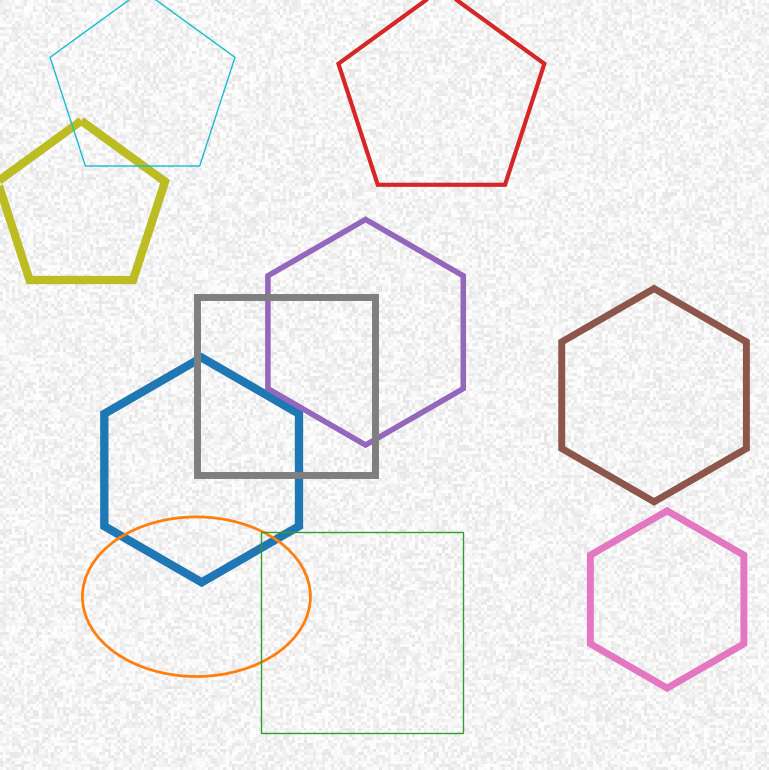[{"shape": "hexagon", "thickness": 3, "radius": 0.73, "center": [0.262, 0.39]}, {"shape": "oval", "thickness": 1, "radius": 0.74, "center": [0.255, 0.225]}, {"shape": "square", "thickness": 0.5, "radius": 0.66, "center": [0.47, 0.178]}, {"shape": "pentagon", "thickness": 1.5, "radius": 0.7, "center": [0.573, 0.874]}, {"shape": "hexagon", "thickness": 2, "radius": 0.73, "center": [0.475, 0.569]}, {"shape": "hexagon", "thickness": 2.5, "radius": 0.69, "center": [0.849, 0.487]}, {"shape": "hexagon", "thickness": 2.5, "radius": 0.58, "center": [0.866, 0.221]}, {"shape": "square", "thickness": 2.5, "radius": 0.58, "center": [0.372, 0.499]}, {"shape": "pentagon", "thickness": 3, "radius": 0.57, "center": [0.106, 0.729]}, {"shape": "pentagon", "thickness": 0.5, "radius": 0.63, "center": [0.185, 0.887]}]